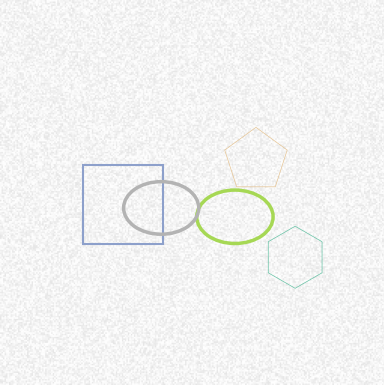[{"shape": "hexagon", "thickness": 0.5, "radius": 0.4, "center": [0.767, 0.332]}, {"shape": "square", "thickness": 1.5, "radius": 0.51, "center": [0.32, 0.47]}, {"shape": "oval", "thickness": 2.5, "radius": 0.5, "center": [0.61, 0.437]}, {"shape": "pentagon", "thickness": 0.5, "radius": 0.43, "center": [0.665, 0.584]}, {"shape": "oval", "thickness": 2.5, "radius": 0.49, "center": [0.419, 0.46]}]